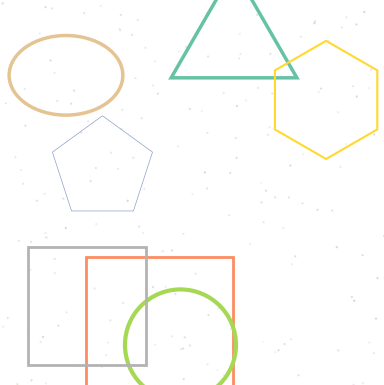[{"shape": "triangle", "thickness": 2.5, "radius": 0.94, "center": [0.608, 0.892]}, {"shape": "square", "thickness": 2, "radius": 0.95, "center": [0.415, 0.141]}, {"shape": "pentagon", "thickness": 0.5, "radius": 0.68, "center": [0.266, 0.563]}, {"shape": "circle", "thickness": 3, "radius": 0.72, "center": [0.469, 0.104]}, {"shape": "hexagon", "thickness": 1.5, "radius": 0.77, "center": [0.847, 0.741]}, {"shape": "oval", "thickness": 2.5, "radius": 0.74, "center": [0.171, 0.804]}, {"shape": "square", "thickness": 2, "radius": 0.77, "center": [0.225, 0.206]}]